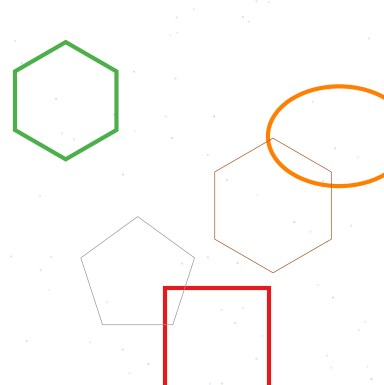[{"shape": "square", "thickness": 3, "radius": 0.68, "center": [0.563, 0.116]}, {"shape": "hexagon", "thickness": 3, "radius": 0.76, "center": [0.171, 0.738]}, {"shape": "oval", "thickness": 3, "radius": 0.93, "center": [0.881, 0.646]}, {"shape": "hexagon", "thickness": 0.5, "radius": 0.87, "center": [0.709, 0.466]}, {"shape": "pentagon", "thickness": 0.5, "radius": 0.78, "center": [0.358, 0.282]}]